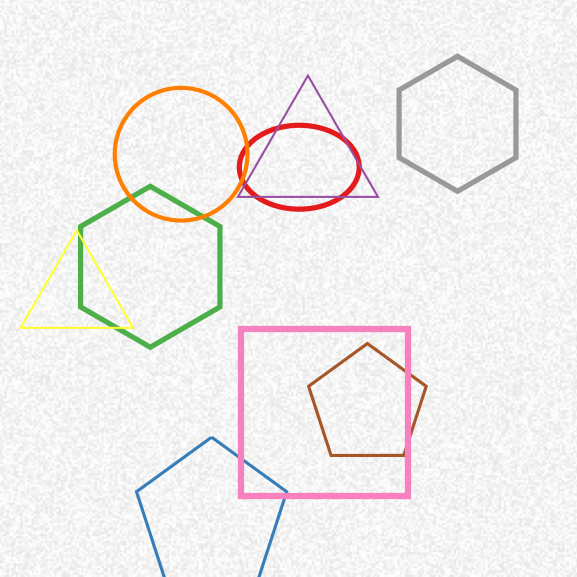[{"shape": "oval", "thickness": 2.5, "radius": 0.52, "center": [0.518, 0.71]}, {"shape": "pentagon", "thickness": 1.5, "radius": 0.68, "center": [0.366, 0.105]}, {"shape": "hexagon", "thickness": 2.5, "radius": 0.7, "center": [0.26, 0.537]}, {"shape": "triangle", "thickness": 1, "radius": 0.7, "center": [0.533, 0.728]}, {"shape": "circle", "thickness": 2, "radius": 0.57, "center": [0.314, 0.732]}, {"shape": "triangle", "thickness": 1, "radius": 0.56, "center": [0.133, 0.488]}, {"shape": "pentagon", "thickness": 1.5, "radius": 0.54, "center": [0.636, 0.297]}, {"shape": "square", "thickness": 3, "radius": 0.72, "center": [0.563, 0.284]}, {"shape": "hexagon", "thickness": 2.5, "radius": 0.58, "center": [0.792, 0.785]}]